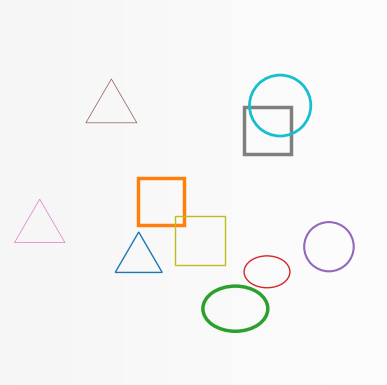[{"shape": "triangle", "thickness": 1, "radius": 0.35, "center": [0.358, 0.327]}, {"shape": "square", "thickness": 2.5, "radius": 0.3, "center": [0.415, 0.477]}, {"shape": "oval", "thickness": 2.5, "radius": 0.42, "center": [0.607, 0.198]}, {"shape": "oval", "thickness": 1, "radius": 0.3, "center": [0.689, 0.294]}, {"shape": "circle", "thickness": 1.5, "radius": 0.32, "center": [0.849, 0.359]}, {"shape": "triangle", "thickness": 0.5, "radius": 0.38, "center": [0.287, 0.719]}, {"shape": "triangle", "thickness": 0.5, "radius": 0.38, "center": [0.102, 0.407]}, {"shape": "square", "thickness": 2.5, "radius": 0.3, "center": [0.689, 0.66]}, {"shape": "square", "thickness": 1, "radius": 0.32, "center": [0.517, 0.376]}, {"shape": "circle", "thickness": 2, "radius": 0.4, "center": [0.723, 0.726]}]